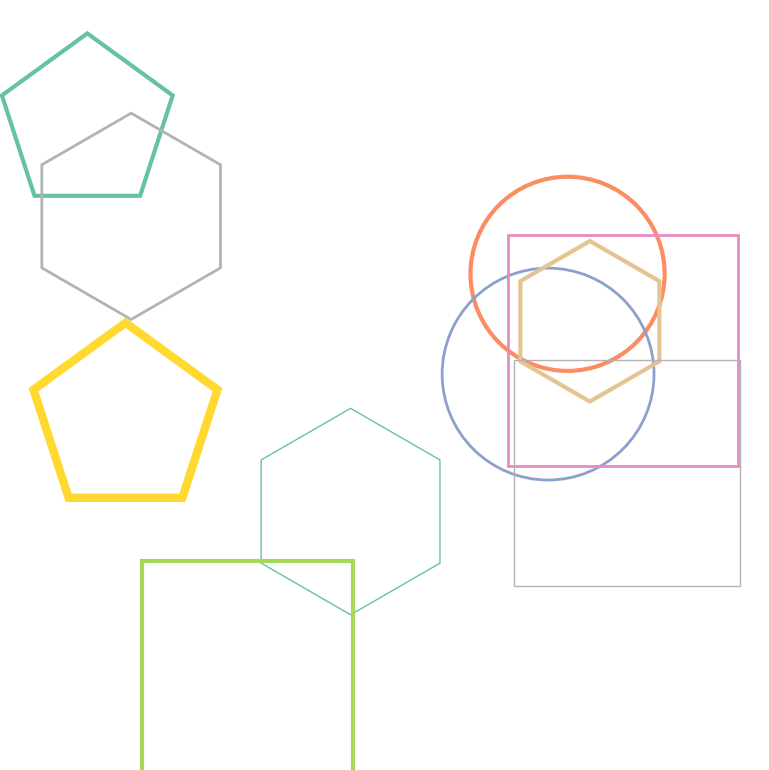[{"shape": "pentagon", "thickness": 1.5, "radius": 0.58, "center": [0.113, 0.84]}, {"shape": "hexagon", "thickness": 0.5, "radius": 0.67, "center": [0.455, 0.336]}, {"shape": "circle", "thickness": 1.5, "radius": 0.63, "center": [0.737, 0.644]}, {"shape": "circle", "thickness": 1, "radius": 0.69, "center": [0.712, 0.514]}, {"shape": "square", "thickness": 1, "radius": 0.75, "center": [0.809, 0.544]}, {"shape": "square", "thickness": 1.5, "radius": 0.69, "center": [0.322, 0.134]}, {"shape": "pentagon", "thickness": 3, "radius": 0.63, "center": [0.163, 0.455]}, {"shape": "hexagon", "thickness": 1.5, "radius": 0.52, "center": [0.766, 0.583]}, {"shape": "square", "thickness": 0.5, "radius": 0.73, "center": [0.814, 0.385]}, {"shape": "hexagon", "thickness": 1, "radius": 0.67, "center": [0.17, 0.719]}]